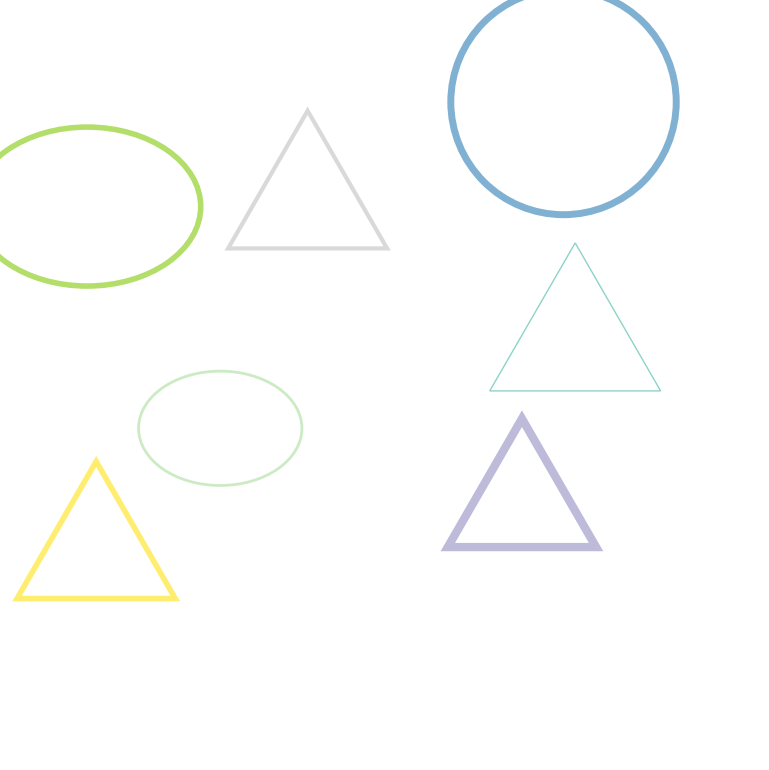[{"shape": "triangle", "thickness": 0.5, "radius": 0.64, "center": [0.747, 0.556]}, {"shape": "triangle", "thickness": 3, "radius": 0.56, "center": [0.678, 0.345]}, {"shape": "circle", "thickness": 2.5, "radius": 0.73, "center": [0.732, 0.868]}, {"shape": "oval", "thickness": 2, "radius": 0.74, "center": [0.113, 0.732]}, {"shape": "triangle", "thickness": 1.5, "radius": 0.6, "center": [0.399, 0.737]}, {"shape": "oval", "thickness": 1, "radius": 0.53, "center": [0.286, 0.444]}, {"shape": "triangle", "thickness": 2, "radius": 0.59, "center": [0.125, 0.282]}]